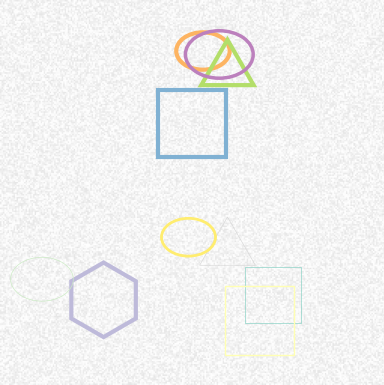[{"shape": "square", "thickness": 0.5, "radius": 0.36, "center": [0.708, 0.234]}, {"shape": "square", "thickness": 1, "radius": 0.45, "center": [0.673, 0.167]}, {"shape": "hexagon", "thickness": 3, "radius": 0.48, "center": [0.269, 0.221]}, {"shape": "square", "thickness": 3, "radius": 0.44, "center": [0.499, 0.68]}, {"shape": "oval", "thickness": 3, "radius": 0.35, "center": [0.527, 0.868]}, {"shape": "triangle", "thickness": 3, "radius": 0.39, "center": [0.591, 0.818]}, {"shape": "triangle", "thickness": 0.5, "radius": 0.42, "center": [0.591, 0.353]}, {"shape": "oval", "thickness": 2.5, "radius": 0.44, "center": [0.57, 0.859]}, {"shape": "oval", "thickness": 0.5, "radius": 0.41, "center": [0.109, 0.275]}, {"shape": "oval", "thickness": 2, "radius": 0.35, "center": [0.49, 0.384]}]